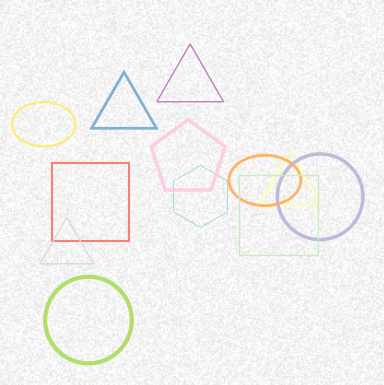[{"shape": "hexagon", "thickness": 0.5, "radius": 0.4, "center": [0.521, 0.49]}, {"shape": "triangle", "thickness": 1.5, "radius": 0.46, "center": [0.753, 0.515]}, {"shape": "circle", "thickness": 2.5, "radius": 0.56, "center": [0.831, 0.489]}, {"shape": "square", "thickness": 1.5, "radius": 0.51, "center": [0.235, 0.476]}, {"shape": "triangle", "thickness": 2, "radius": 0.49, "center": [0.322, 0.715]}, {"shape": "oval", "thickness": 2, "radius": 0.47, "center": [0.688, 0.531]}, {"shape": "circle", "thickness": 3, "radius": 0.56, "center": [0.23, 0.169]}, {"shape": "pentagon", "thickness": 2.5, "radius": 0.51, "center": [0.489, 0.588]}, {"shape": "triangle", "thickness": 1, "radius": 0.4, "center": [0.173, 0.355]}, {"shape": "triangle", "thickness": 1, "radius": 0.5, "center": [0.494, 0.786]}, {"shape": "square", "thickness": 1, "radius": 0.51, "center": [0.723, 0.442]}, {"shape": "oval", "thickness": 1.5, "radius": 0.41, "center": [0.114, 0.677]}]